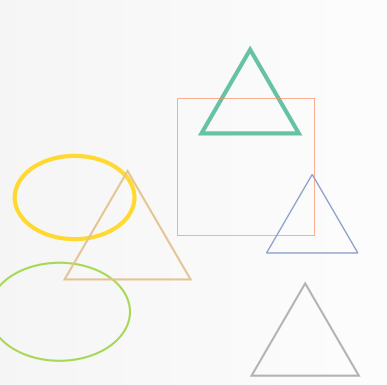[{"shape": "triangle", "thickness": 3, "radius": 0.73, "center": [0.646, 0.726]}, {"shape": "square", "thickness": 0.5, "radius": 0.89, "center": [0.633, 0.568]}, {"shape": "triangle", "thickness": 1, "radius": 0.68, "center": [0.806, 0.411]}, {"shape": "oval", "thickness": 1.5, "radius": 0.91, "center": [0.154, 0.19]}, {"shape": "oval", "thickness": 3, "radius": 0.77, "center": [0.193, 0.487]}, {"shape": "triangle", "thickness": 1.5, "radius": 0.94, "center": [0.329, 0.368]}, {"shape": "triangle", "thickness": 1.5, "radius": 0.8, "center": [0.788, 0.104]}]